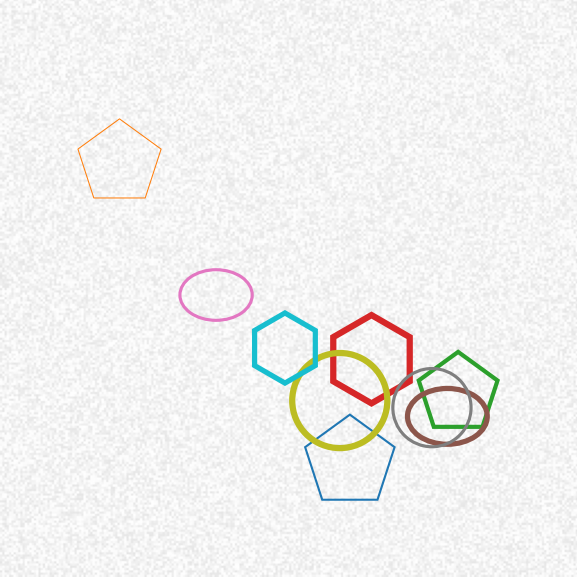[{"shape": "pentagon", "thickness": 1, "radius": 0.41, "center": [0.606, 0.2]}, {"shape": "pentagon", "thickness": 0.5, "radius": 0.38, "center": [0.207, 0.718]}, {"shape": "pentagon", "thickness": 2, "radius": 0.36, "center": [0.793, 0.318]}, {"shape": "hexagon", "thickness": 3, "radius": 0.38, "center": [0.643, 0.377]}, {"shape": "oval", "thickness": 2.5, "radius": 0.35, "center": [0.775, 0.278]}, {"shape": "oval", "thickness": 1.5, "radius": 0.31, "center": [0.374, 0.488]}, {"shape": "circle", "thickness": 1.5, "radius": 0.34, "center": [0.748, 0.293]}, {"shape": "circle", "thickness": 3, "radius": 0.41, "center": [0.588, 0.306]}, {"shape": "hexagon", "thickness": 2.5, "radius": 0.3, "center": [0.493, 0.396]}]